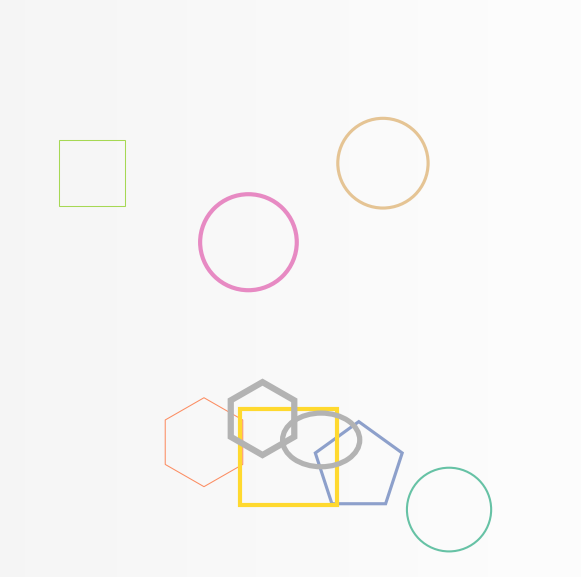[{"shape": "circle", "thickness": 1, "radius": 0.36, "center": [0.773, 0.117]}, {"shape": "hexagon", "thickness": 0.5, "radius": 0.38, "center": [0.351, 0.233]}, {"shape": "pentagon", "thickness": 1.5, "radius": 0.39, "center": [0.617, 0.19]}, {"shape": "circle", "thickness": 2, "radius": 0.42, "center": [0.427, 0.58]}, {"shape": "square", "thickness": 0.5, "radius": 0.29, "center": [0.159, 0.7]}, {"shape": "square", "thickness": 2, "radius": 0.42, "center": [0.496, 0.208]}, {"shape": "circle", "thickness": 1.5, "radius": 0.39, "center": [0.659, 0.717]}, {"shape": "oval", "thickness": 2.5, "radius": 0.33, "center": [0.553, 0.237]}, {"shape": "hexagon", "thickness": 3, "radius": 0.32, "center": [0.452, 0.274]}]